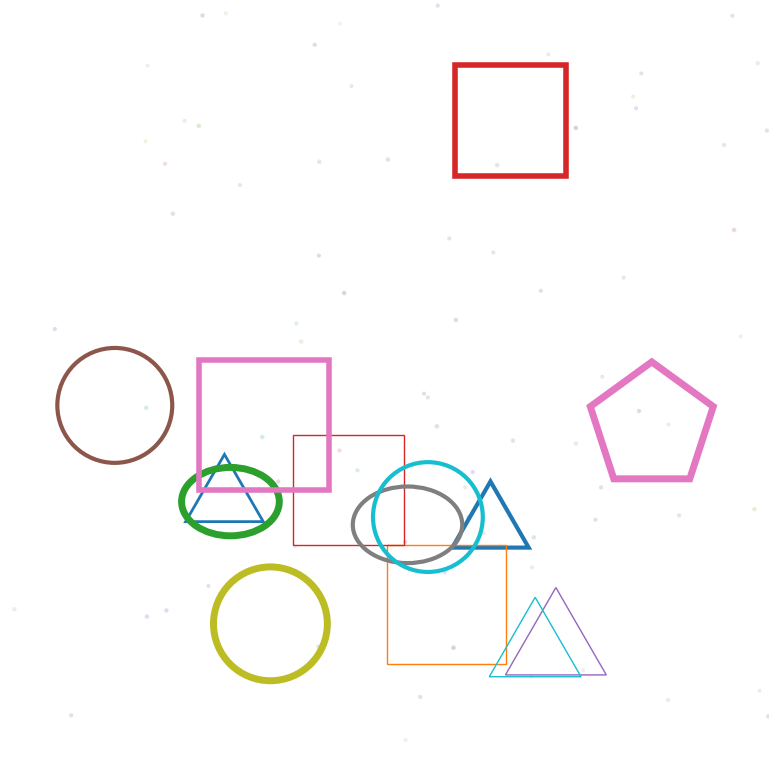[{"shape": "triangle", "thickness": 1.5, "radius": 0.29, "center": [0.637, 0.317]}, {"shape": "triangle", "thickness": 1, "radius": 0.29, "center": [0.291, 0.352]}, {"shape": "square", "thickness": 0.5, "radius": 0.39, "center": [0.58, 0.215]}, {"shape": "oval", "thickness": 2.5, "radius": 0.32, "center": [0.299, 0.349]}, {"shape": "square", "thickness": 0.5, "radius": 0.36, "center": [0.453, 0.364]}, {"shape": "square", "thickness": 2, "radius": 0.36, "center": [0.663, 0.844]}, {"shape": "triangle", "thickness": 0.5, "radius": 0.38, "center": [0.722, 0.161]}, {"shape": "circle", "thickness": 1.5, "radius": 0.37, "center": [0.149, 0.474]}, {"shape": "pentagon", "thickness": 2.5, "radius": 0.42, "center": [0.846, 0.446]}, {"shape": "square", "thickness": 2, "radius": 0.42, "center": [0.343, 0.448]}, {"shape": "oval", "thickness": 1.5, "radius": 0.36, "center": [0.529, 0.318]}, {"shape": "circle", "thickness": 2.5, "radius": 0.37, "center": [0.351, 0.19]}, {"shape": "circle", "thickness": 1.5, "radius": 0.36, "center": [0.556, 0.329]}, {"shape": "triangle", "thickness": 0.5, "radius": 0.34, "center": [0.695, 0.156]}]